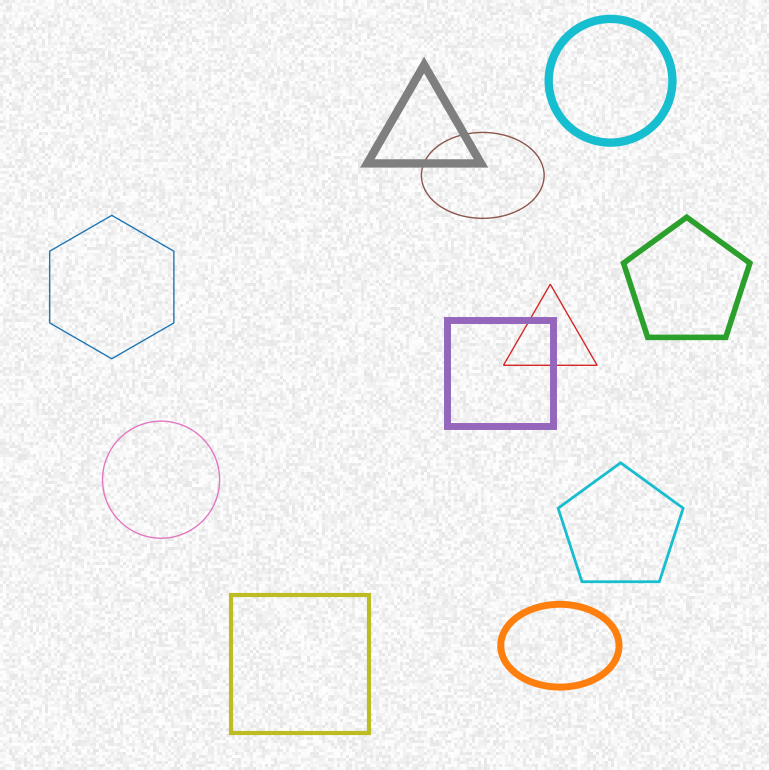[{"shape": "hexagon", "thickness": 0.5, "radius": 0.47, "center": [0.145, 0.627]}, {"shape": "oval", "thickness": 2.5, "radius": 0.38, "center": [0.727, 0.161]}, {"shape": "pentagon", "thickness": 2, "radius": 0.43, "center": [0.892, 0.632]}, {"shape": "triangle", "thickness": 0.5, "radius": 0.35, "center": [0.715, 0.561]}, {"shape": "square", "thickness": 2.5, "radius": 0.34, "center": [0.649, 0.516]}, {"shape": "oval", "thickness": 0.5, "radius": 0.4, "center": [0.627, 0.772]}, {"shape": "circle", "thickness": 0.5, "radius": 0.38, "center": [0.209, 0.377]}, {"shape": "triangle", "thickness": 3, "radius": 0.43, "center": [0.551, 0.83]}, {"shape": "square", "thickness": 1.5, "radius": 0.45, "center": [0.39, 0.138]}, {"shape": "circle", "thickness": 3, "radius": 0.4, "center": [0.793, 0.895]}, {"shape": "pentagon", "thickness": 1, "radius": 0.43, "center": [0.806, 0.314]}]